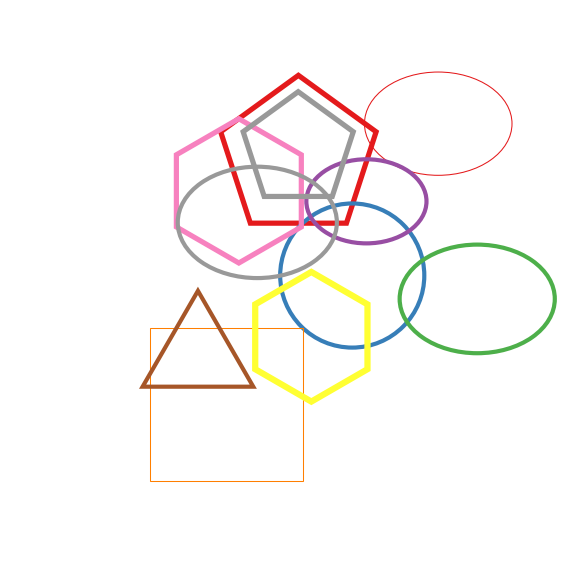[{"shape": "oval", "thickness": 0.5, "radius": 0.64, "center": [0.759, 0.785]}, {"shape": "pentagon", "thickness": 2.5, "radius": 0.71, "center": [0.517, 0.727]}, {"shape": "circle", "thickness": 2, "radius": 0.62, "center": [0.61, 0.522]}, {"shape": "oval", "thickness": 2, "radius": 0.67, "center": [0.826, 0.482]}, {"shape": "oval", "thickness": 2, "radius": 0.52, "center": [0.634, 0.651]}, {"shape": "square", "thickness": 0.5, "radius": 0.66, "center": [0.393, 0.298]}, {"shape": "hexagon", "thickness": 3, "radius": 0.56, "center": [0.539, 0.416]}, {"shape": "triangle", "thickness": 2, "radius": 0.55, "center": [0.343, 0.385]}, {"shape": "hexagon", "thickness": 2.5, "radius": 0.62, "center": [0.414, 0.669]}, {"shape": "oval", "thickness": 2, "radius": 0.69, "center": [0.446, 0.614]}, {"shape": "pentagon", "thickness": 2.5, "radius": 0.5, "center": [0.516, 0.74]}]